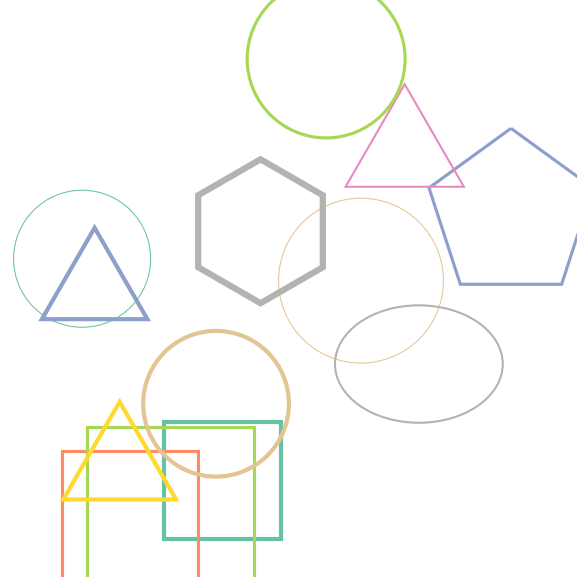[{"shape": "circle", "thickness": 0.5, "radius": 0.59, "center": [0.142, 0.551]}, {"shape": "square", "thickness": 2, "radius": 0.51, "center": [0.385, 0.168]}, {"shape": "square", "thickness": 1.5, "radius": 0.59, "center": [0.225, 0.1]}, {"shape": "pentagon", "thickness": 1.5, "radius": 0.75, "center": [0.885, 0.628]}, {"shape": "triangle", "thickness": 2, "radius": 0.53, "center": [0.164, 0.499]}, {"shape": "triangle", "thickness": 1, "radius": 0.59, "center": [0.701, 0.735]}, {"shape": "circle", "thickness": 1.5, "radius": 0.68, "center": [0.565, 0.897]}, {"shape": "square", "thickness": 1.5, "radius": 0.72, "center": [0.295, 0.115]}, {"shape": "triangle", "thickness": 2, "radius": 0.56, "center": [0.207, 0.191]}, {"shape": "circle", "thickness": 0.5, "radius": 0.71, "center": [0.625, 0.513]}, {"shape": "circle", "thickness": 2, "radius": 0.63, "center": [0.374, 0.3]}, {"shape": "hexagon", "thickness": 3, "radius": 0.62, "center": [0.451, 0.599]}, {"shape": "oval", "thickness": 1, "radius": 0.73, "center": [0.725, 0.369]}]